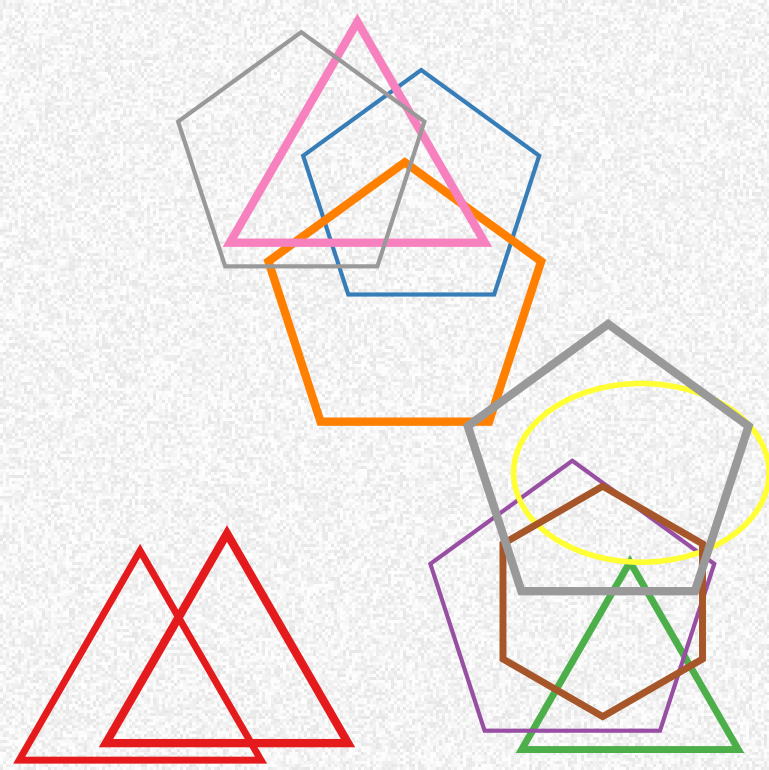[{"shape": "triangle", "thickness": 2.5, "radius": 0.91, "center": [0.182, 0.103]}, {"shape": "triangle", "thickness": 3, "radius": 0.91, "center": [0.295, 0.126]}, {"shape": "pentagon", "thickness": 1.5, "radius": 0.81, "center": [0.547, 0.748]}, {"shape": "triangle", "thickness": 2.5, "radius": 0.81, "center": [0.818, 0.108]}, {"shape": "pentagon", "thickness": 1.5, "radius": 0.97, "center": [0.743, 0.208]}, {"shape": "pentagon", "thickness": 3, "radius": 0.93, "center": [0.526, 0.603]}, {"shape": "oval", "thickness": 2, "radius": 0.83, "center": [0.833, 0.386]}, {"shape": "hexagon", "thickness": 2.5, "radius": 0.75, "center": [0.783, 0.219]}, {"shape": "triangle", "thickness": 3, "radius": 0.96, "center": [0.464, 0.78]}, {"shape": "pentagon", "thickness": 1.5, "radius": 0.84, "center": [0.391, 0.79]}, {"shape": "pentagon", "thickness": 3, "radius": 0.96, "center": [0.79, 0.387]}]